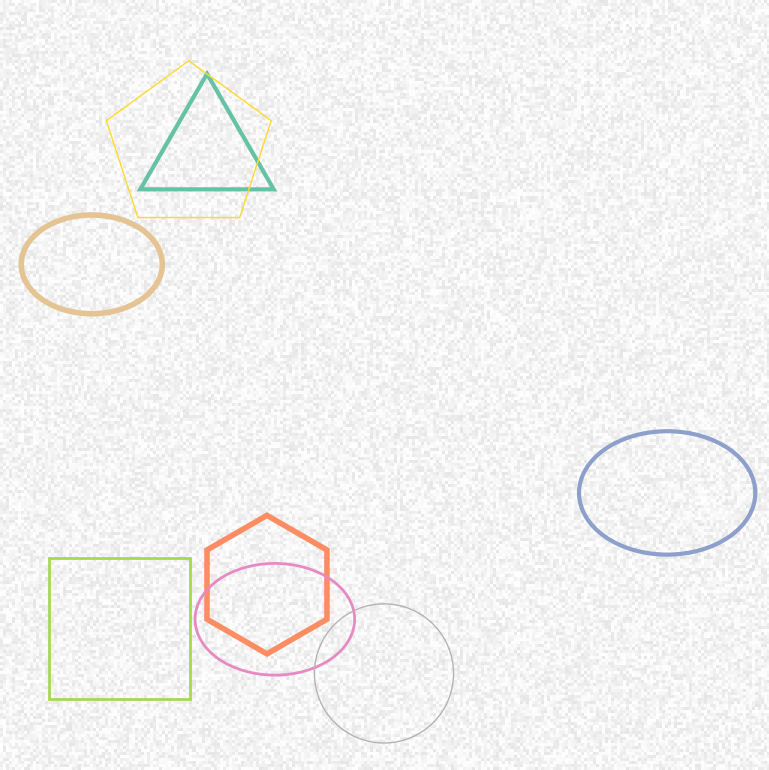[{"shape": "triangle", "thickness": 1.5, "radius": 0.5, "center": [0.269, 0.804]}, {"shape": "hexagon", "thickness": 2, "radius": 0.45, "center": [0.347, 0.241]}, {"shape": "oval", "thickness": 1.5, "radius": 0.57, "center": [0.866, 0.36]}, {"shape": "oval", "thickness": 1, "radius": 0.52, "center": [0.357, 0.196]}, {"shape": "square", "thickness": 1, "radius": 0.46, "center": [0.155, 0.184]}, {"shape": "pentagon", "thickness": 0.5, "radius": 0.56, "center": [0.245, 0.809]}, {"shape": "oval", "thickness": 2, "radius": 0.46, "center": [0.119, 0.657]}, {"shape": "circle", "thickness": 0.5, "radius": 0.45, "center": [0.499, 0.125]}]